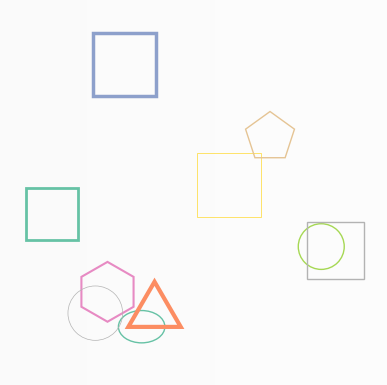[{"shape": "oval", "thickness": 1, "radius": 0.3, "center": [0.366, 0.151]}, {"shape": "square", "thickness": 2, "radius": 0.34, "center": [0.134, 0.445]}, {"shape": "triangle", "thickness": 3, "radius": 0.39, "center": [0.399, 0.19]}, {"shape": "square", "thickness": 2.5, "radius": 0.41, "center": [0.321, 0.833]}, {"shape": "hexagon", "thickness": 1.5, "radius": 0.39, "center": [0.277, 0.242]}, {"shape": "circle", "thickness": 1, "radius": 0.3, "center": [0.829, 0.36]}, {"shape": "square", "thickness": 0.5, "radius": 0.41, "center": [0.591, 0.52]}, {"shape": "pentagon", "thickness": 1, "radius": 0.33, "center": [0.697, 0.644]}, {"shape": "square", "thickness": 1, "radius": 0.37, "center": [0.866, 0.349]}, {"shape": "circle", "thickness": 0.5, "radius": 0.35, "center": [0.246, 0.187]}]